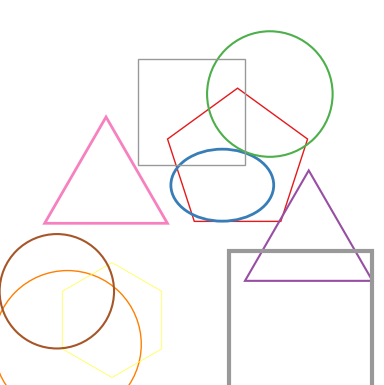[{"shape": "pentagon", "thickness": 1, "radius": 0.96, "center": [0.617, 0.58]}, {"shape": "oval", "thickness": 2, "radius": 0.67, "center": [0.577, 0.519]}, {"shape": "circle", "thickness": 1.5, "radius": 0.82, "center": [0.701, 0.756]}, {"shape": "triangle", "thickness": 1.5, "radius": 0.96, "center": [0.802, 0.366]}, {"shape": "circle", "thickness": 1, "radius": 0.96, "center": [0.175, 0.106]}, {"shape": "hexagon", "thickness": 0.5, "radius": 0.75, "center": [0.291, 0.169]}, {"shape": "circle", "thickness": 1.5, "radius": 0.74, "center": [0.148, 0.243]}, {"shape": "triangle", "thickness": 2, "radius": 0.92, "center": [0.275, 0.512]}, {"shape": "square", "thickness": 3, "radius": 0.93, "center": [0.781, 0.162]}, {"shape": "square", "thickness": 1, "radius": 0.69, "center": [0.498, 0.709]}]